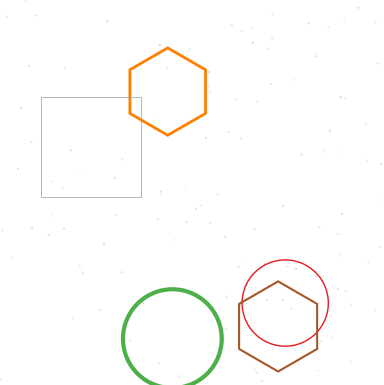[{"shape": "circle", "thickness": 1, "radius": 0.56, "center": [0.741, 0.213]}, {"shape": "circle", "thickness": 3, "radius": 0.64, "center": [0.448, 0.12]}, {"shape": "hexagon", "thickness": 2, "radius": 0.57, "center": [0.436, 0.762]}, {"shape": "hexagon", "thickness": 1.5, "radius": 0.59, "center": [0.722, 0.152]}, {"shape": "square", "thickness": 0.5, "radius": 0.65, "center": [0.237, 0.618]}]